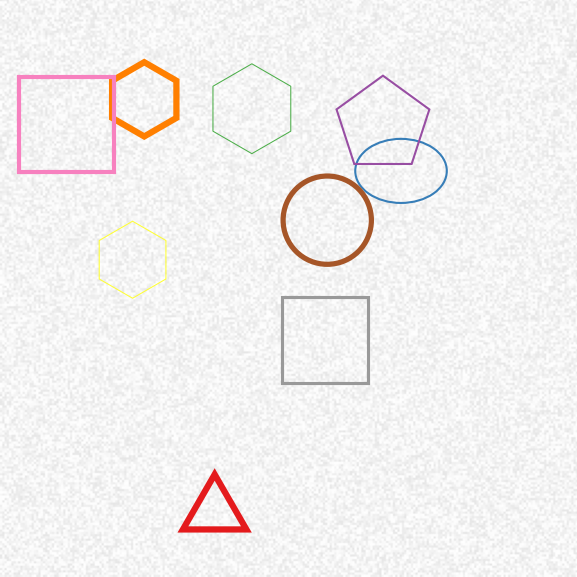[{"shape": "triangle", "thickness": 3, "radius": 0.32, "center": [0.372, 0.114]}, {"shape": "oval", "thickness": 1, "radius": 0.4, "center": [0.694, 0.703]}, {"shape": "hexagon", "thickness": 0.5, "radius": 0.39, "center": [0.436, 0.811]}, {"shape": "pentagon", "thickness": 1, "radius": 0.42, "center": [0.663, 0.784]}, {"shape": "hexagon", "thickness": 3, "radius": 0.32, "center": [0.25, 0.827]}, {"shape": "hexagon", "thickness": 0.5, "radius": 0.33, "center": [0.23, 0.549]}, {"shape": "circle", "thickness": 2.5, "radius": 0.38, "center": [0.567, 0.618]}, {"shape": "square", "thickness": 2, "radius": 0.41, "center": [0.115, 0.783]}, {"shape": "square", "thickness": 1.5, "radius": 0.37, "center": [0.563, 0.41]}]